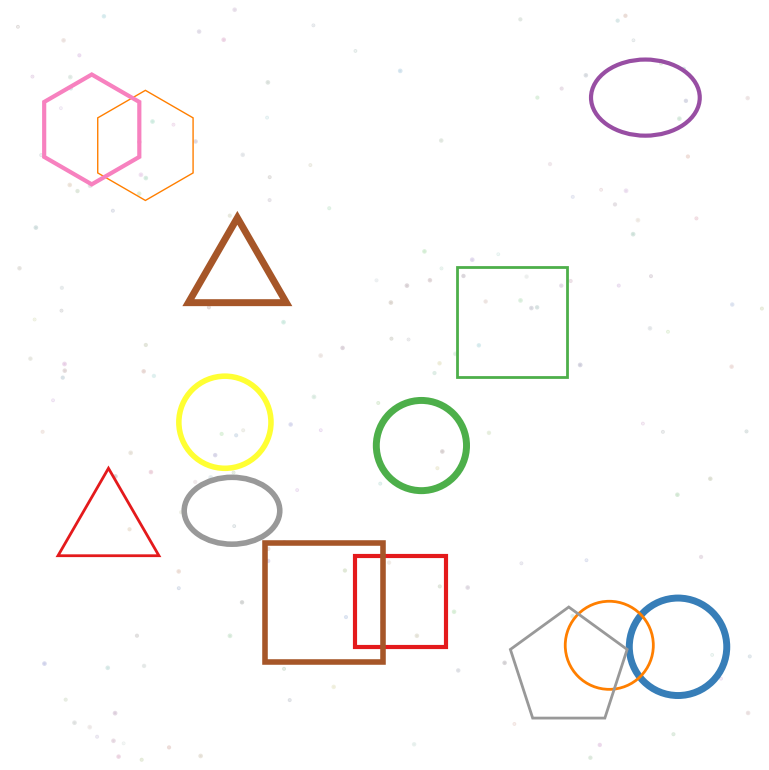[{"shape": "square", "thickness": 1.5, "radius": 0.29, "center": [0.52, 0.219]}, {"shape": "triangle", "thickness": 1, "radius": 0.38, "center": [0.141, 0.316]}, {"shape": "circle", "thickness": 2.5, "radius": 0.32, "center": [0.881, 0.16]}, {"shape": "square", "thickness": 1, "radius": 0.36, "center": [0.665, 0.581]}, {"shape": "circle", "thickness": 2.5, "radius": 0.29, "center": [0.547, 0.421]}, {"shape": "oval", "thickness": 1.5, "radius": 0.35, "center": [0.838, 0.873]}, {"shape": "hexagon", "thickness": 0.5, "radius": 0.36, "center": [0.189, 0.811]}, {"shape": "circle", "thickness": 1, "radius": 0.29, "center": [0.791, 0.162]}, {"shape": "circle", "thickness": 2, "radius": 0.3, "center": [0.292, 0.452]}, {"shape": "square", "thickness": 2, "radius": 0.38, "center": [0.421, 0.217]}, {"shape": "triangle", "thickness": 2.5, "radius": 0.37, "center": [0.308, 0.644]}, {"shape": "hexagon", "thickness": 1.5, "radius": 0.36, "center": [0.119, 0.832]}, {"shape": "oval", "thickness": 2, "radius": 0.31, "center": [0.301, 0.337]}, {"shape": "pentagon", "thickness": 1, "radius": 0.4, "center": [0.739, 0.132]}]